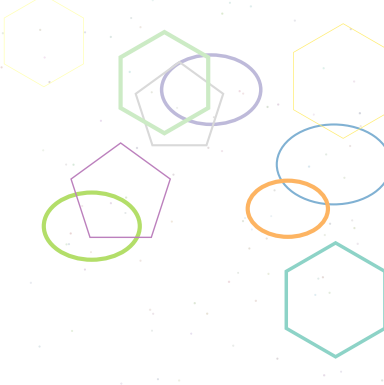[{"shape": "hexagon", "thickness": 2.5, "radius": 0.74, "center": [0.872, 0.221]}, {"shape": "hexagon", "thickness": 0.5, "radius": 0.6, "center": [0.114, 0.894]}, {"shape": "oval", "thickness": 2.5, "radius": 0.64, "center": [0.549, 0.767]}, {"shape": "oval", "thickness": 1.5, "radius": 0.74, "center": [0.867, 0.573]}, {"shape": "oval", "thickness": 3, "radius": 0.52, "center": [0.748, 0.458]}, {"shape": "oval", "thickness": 3, "radius": 0.62, "center": [0.238, 0.413]}, {"shape": "pentagon", "thickness": 1.5, "radius": 0.6, "center": [0.466, 0.719]}, {"shape": "pentagon", "thickness": 1, "radius": 0.68, "center": [0.313, 0.493]}, {"shape": "hexagon", "thickness": 3, "radius": 0.66, "center": [0.427, 0.785]}, {"shape": "hexagon", "thickness": 0.5, "radius": 0.74, "center": [0.891, 0.79]}]